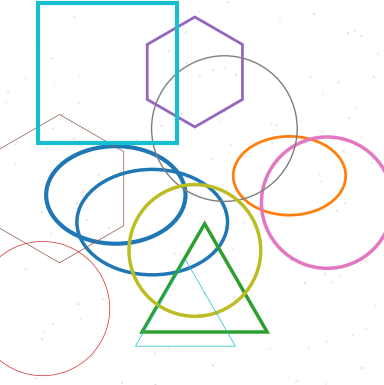[{"shape": "oval", "thickness": 3, "radius": 0.9, "center": [0.301, 0.494]}, {"shape": "oval", "thickness": 2.5, "radius": 0.98, "center": [0.395, 0.423]}, {"shape": "oval", "thickness": 2, "radius": 0.73, "center": [0.752, 0.544]}, {"shape": "triangle", "thickness": 2.5, "radius": 0.94, "center": [0.532, 0.231]}, {"shape": "circle", "thickness": 0.5, "radius": 0.87, "center": [0.111, 0.198]}, {"shape": "hexagon", "thickness": 2, "radius": 0.71, "center": [0.506, 0.813]}, {"shape": "hexagon", "thickness": 0.5, "radius": 0.96, "center": [0.155, 0.51]}, {"shape": "circle", "thickness": 2.5, "radius": 0.85, "center": [0.85, 0.474]}, {"shape": "circle", "thickness": 1, "radius": 0.95, "center": [0.583, 0.666]}, {"shape": "circle", "thickness": 2.5, "radius": 0.86, "center": [0.506, 0.349]}, {"shape": "square", "thickness": 3, "radius": 0.91, "center": [0.279, 0.81]}, {"shape": "triangle", "thickness": 0.5, "radius": 0.75, "center": [0.482, 0.176]}]